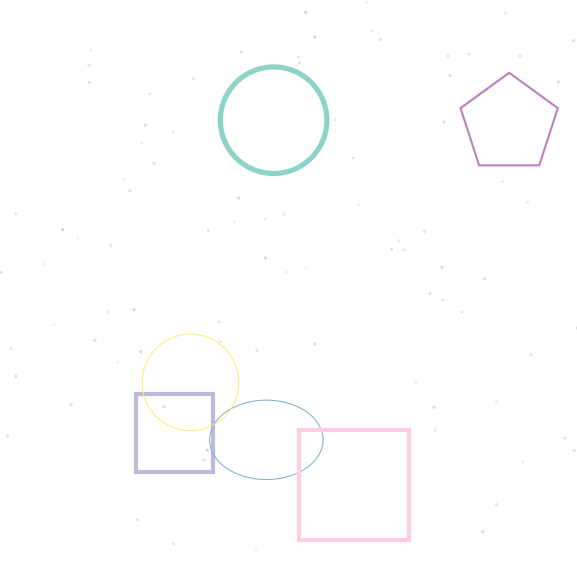[{"shape": "circle", "thickness": 2.5, "radius": 0.46, "center": [0.474, 0.791]}, {"shape": "square", "thickness": 2, "radius": 0.33, "center": [0.302, 0.249]}, {"shape": "oval", "thickness": 0.5, "radius": 0.49, "center": [0.461, 0.238]}, {"shape": "square", "thickness": 2, "radius": 0.48, "center": [0.613, 0.159]}, {"shape": "pentagon", "thickness": 1, "radius": 0.44, "center": [0.882, 0.784]}, {"shape": "circle", "thickness": 0.5, "radius": 0.42, "center": [0.33, 0.337]}]